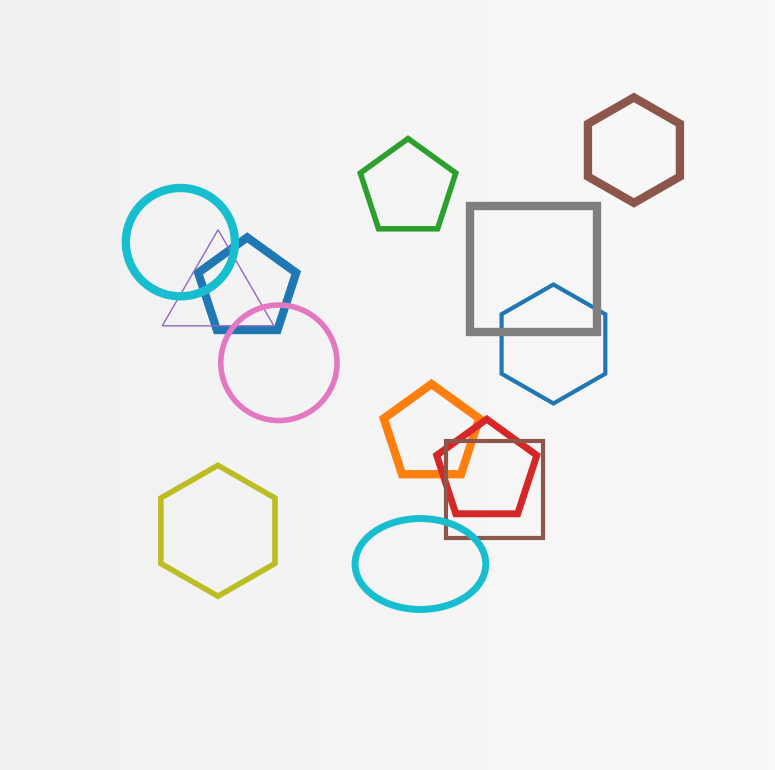[{"shape": "hexagon", "thickness": 1.5, "radius": 0.39, "center": [0.714, 0.553]}, {"shape": "pentagon", "thickness": 3, "radius": 0.33, "center": [0.319, 0.625]}, {"shape": "pentagon", "thickness": 3, "radius": 0.32, "center": [0.557, 0.437]}, {"shape": "pentagon", "thickness": 2, "radius": 0.32, "center": [0.527, 0.755]}, {"shape": "pentagon", "thickness": 2.5, "radius": 0.34, "center": [0.628, 0.388]}, {"shape": "triangle", "thickness": 0.5, "radius": 0.42, "center": [0.281, 0.618]}, {"shape": "square", "thickness": 1.5, "radius": 0.31, "center": [0.638, 0.364]}, {"shape": "hexagon", "thickness": 3, "radius": 0.34, "center": [0.818, 0.805]}, {"shape": "circle", "thickness": 2, "radius": 0.38, "center": [0.36, 0.529]}, {"shape": "square", "thickness": 3, "radius": 0.41, "center": [0.689, 0.65]}, {"shape": "hexagon", "thickness": 2, "radius": 0.43, "center": [0.281, 0.311]}, {"shape": "oval", "thickness": 2.5, "radius": 0.42, "center": [0.542, 0.268]}, {"shape": "circle", "thickness": 3, "radius": 0.35, "center": [0.233, 0.686]}]